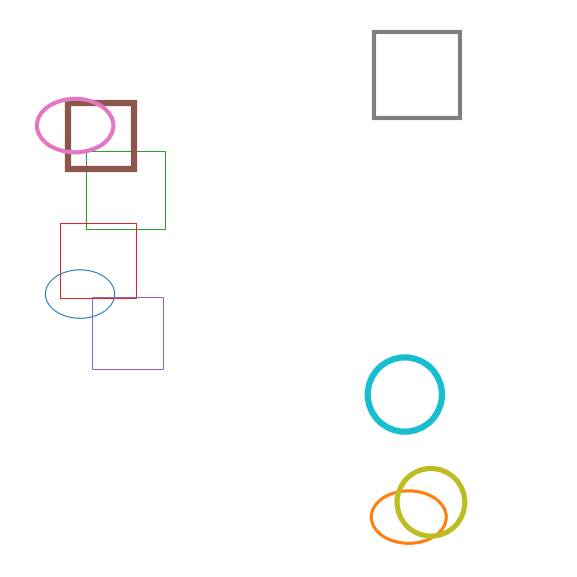[{"shape": "oval", "thickness": 0.5, "radius": 0.3, "center": [0.139, 0.49]}, {"shape": "oval", "thickness": 1.5, "radius": 0.32, "center": [0.708, 0.104]}, {"shape": "square", "thickness": 0.5, "radius": 0.34, "center": [0.218, 0.67]}, {"shape": "square", "thickness": 0.5, "radius": 0.33, "center": [0.169, 0.548]}, {"shape": "square", "thickness": 0.5, "radius": 0.31, "center": [0.221, 0.423]}, {"shape": "square", "thickness": 3, "radius": 0.29, "center": [0.175, 0.763]}, {"shape": "oval", "thickness": 2, "radius": 0.33, "center": [0.13, 0.782]}, {"shape": "square", "thickness": 2, "radius": 0.37, "center": [0.722, 0.869]}, {"shape": "circle", "thickness": 2.5, "radius": 0.29, "center": [0.746, 0.129]}, {"shape": "circle", "thickness": 3, "radius": 0.32, "center": [0.701, 0.316]}]